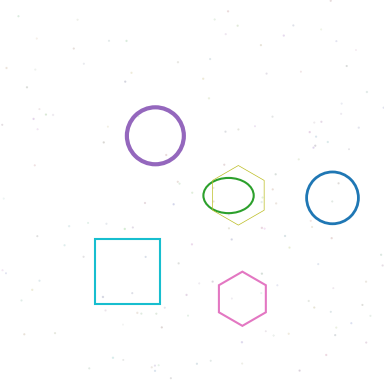[{"shape": "circle", "thickness": 2, "radius": 0.34, "center": [0.864, 0.486]}, {"shape": "oval", "thickness": 1.5, "radius": 0.33, "center": [0.594, 0.492]}, {"shape": "circle", "thickness": 3, "radius": 0.37, "center": [0.404, 0.647]}, {"shape": "hexagon", "thickness": 1.5, "radius": 0.35, "center": [0.63, 0.224]}, {"shape": "hexagon", "thickness": 0.5, "radius": 0.39, "center": [0.619, 0.493]}, {"shape": "square", "thickness": 1.5, "radius": 0.42, "center": [0.331, 0.295]}]